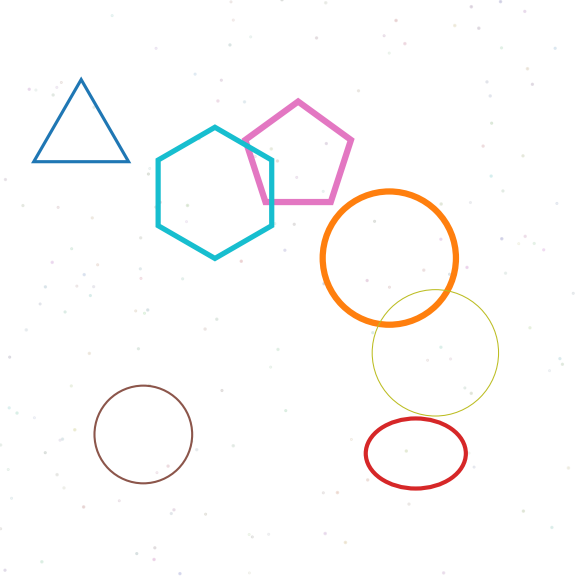[{"shape": "triangle", "thickness": 1.5, "radius": 0.47, "center": [0.141, 0.767]}, {"shape": "circle", "thickness": 3, "radius": 0.58, "center": [0.674, 0.552]}, {"shape": "oval", "thickness": 2, "radius": 0.43, "center": [0.72, 0.214]}, {"shape": "circle", "thickness": 1, "radius": 0.42, "center": [0.248, 0.247]}, {"shape": "pentagon", "thickness": 3, "radius": 0.48, "center": [0.516, 0.727]}, {"shape": "circle", "thickness": 0.5, "radius": 0.55, "center": [0.754, 0.388]}, {"shape": "hexagon", "thickness": 2.5, "radius": 0.57, "center": [0.372, 0.665]}]